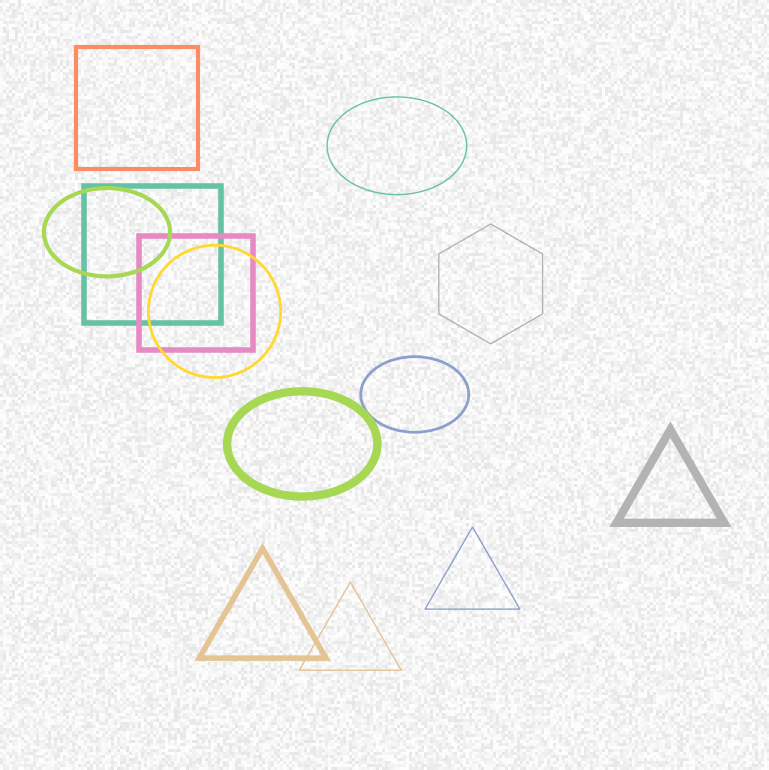[{"shape": "oval", "thickness": 0.5, "radius": 0.45, "center": [0.515, 0.811]}, {"shape": "square", "thickness": 2, "radius": 0.44, "center": [0.198, 0.669]}, {"shape": "square", "thickness": 1.5, "radius": 0.4, "center": [0.178, 0.859]}, {"shape": "oval", "thickness": 1, "radius": 0.35, "center": [0.539, 0.488]}, {"shape": "triangle", "thickness": 0.5, "radius": 0.36, "center": [0.614, 0.245]}, {"shape": "square", "thickness": 2, "radius": 0.37, "center": [0.254, 0.62]}, {"shape": "oval", "thickness": 1.5, "radius": 0.41, "center": [0.139, 0.698]}, {"shape": "oval", "thickness": 3, "radius": 0.49, "center": [0.393, 0.423]}, {"shape": "circle", "thickness": 1, "radius": 0.43, "center": [0.279, 0.596]}, {"shape": "triangle", "thickness": 0.5, "radius": 0.38, "center": [0.455, 0.168]}, {"shape": "triangle", "thickness": 2, "radius": 0.48, "center": [0.341, 0.193]}, {"shape": "triangle", "thickness": 3, "radius": 0.4, "center": [0.871, 0.361]}, {"shape": "hexagon", "thickness": 0.5, "radius": 0.39, "center": [0.637, 0.631]}]